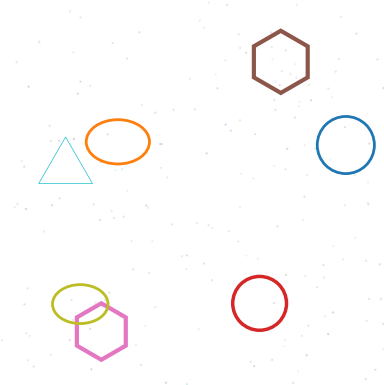[{"shape": "circle", "thickness": 2, "radius": 0.37, "center": [0.898, 0.623]}, {"shape": "oval", "thickness": 2, "radius": 0.41, "center": [0.306, 0.632]}, {"shape": "circle", "thickness": 2.5, "radius": 0.35, "center": [0.674, 0.212]}, {"shape": "hexagon", "thickness": 3, "radius": 0.4, "center": [0.729, 0.839]}, {"shape": "hexagon", "thickness": 3, "radius": 0.37, "center": [0.263, 0.139]}, {"shape": "oval", "thickness": 2, "radius": 0.36, "center": [0.208, 0.21]}, {"shape": "triangle", "thickness": 0.5, "radius": 0.4, "center": [0.17, 0.563]}]